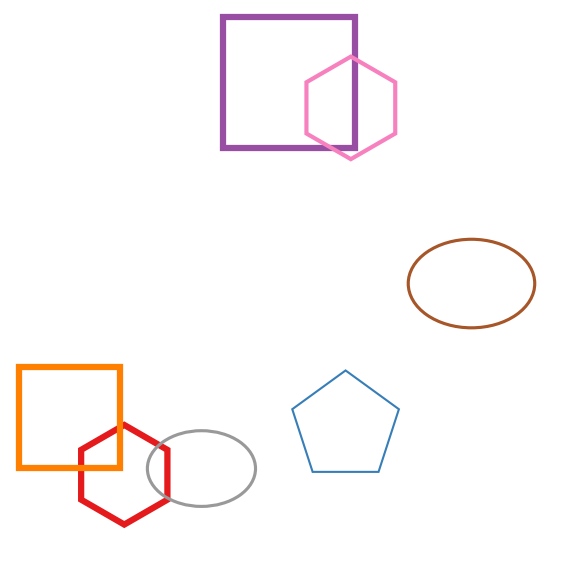[{"shape": "hexagon", "thickness": 3, "radius": 0.43, "center": [0.215, 0.177]}, {"shape": "pentagon", "thickness": 1, "radius": 0.49, "center": [0.598, 0.261]}, {"shape": "square", "thickness": 3, "radius": 0.57, "center": [0.5, 0.856]}, {"shape": "square", "thickness": 3, "radius": 0.44, "center": [0.121, 0.277]}, {"shape": "oval", "thickness": 1.5, "radius": 0.55, "center": [0.816, 0.508]}, {"shape": "hexagon", "thickness": 2, "radius": 0.44, "center": [0.608, 0.812]}, {"shape": "oval", "thickness": 1.5, "radius": 0.47, "center": [0.349, 0.188]}]